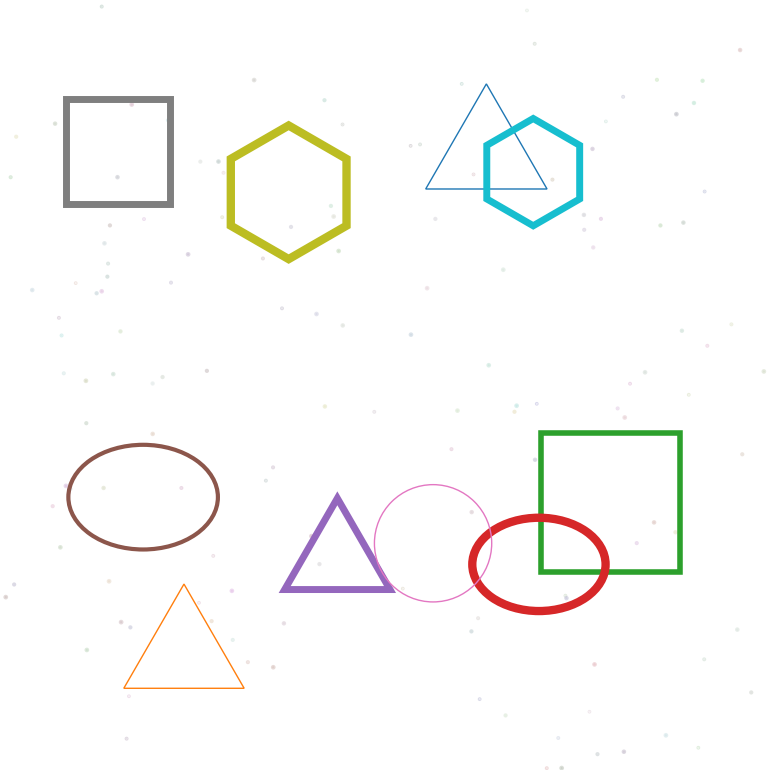[{"shape": "triangle", "thickness": 0.5, "radius": 0.45, "center": [0.632, 0.8]}, {"shape": "triangle", "thickness": 0.5, "radius": 0.45, "center": [0.239, 0.151]}, {"shape": "square", "thickness": 2, "radius": 0.45, "center": [0.793, 0.348]}, {"shape": "oval", "thickness": 3, "radius": 0.43, "center": [0.7, 0.267]}, {"shape": "triangle", "thickness": 2.5, "radius": 0.39, "center": [0.438, 0.274]}, {"shape": "oval", "thickness": 1.5, "radius": 0.49, "center": [0.186, 0.354]}, {"shape": "circle", "thickness": 0.5, "radius": 0.38, "center": [0.562, 0.294]}, {"shape": "square", "thickness": 2.5, "radius": 0.34, "center": [0.153, 0.803]}, {"shape": "hexagon", "thickness": 3, "radius": 0.43, "center": [0.375, 0.75]}, {"shape": "hexagon", "thickness": 2.5, "radius": 0.35, "center": [0.693, 0.776]}]